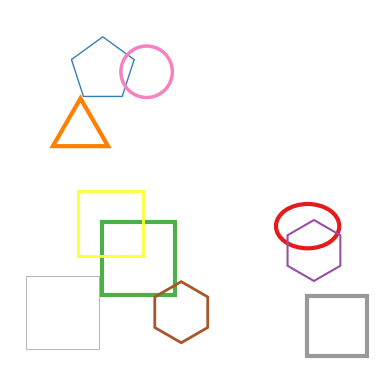[{"shape": "oval", "thickness": 3, "radius": 0.41, "center": [0.799, 0.413]}, {"shape": "pentagon", "thickness": 1, "radius": 0.43, "center": [0.267, 0.819]}, {"shape": "square", "thickness": 3, "radius": 0.48, "center": [0.36, 0.329]}, {"shape": "hexagon", "thickness": 1.5, "radius": 0.4, "center": [0.815, 0.349]}, {"shape": "triangle", "thickness": 3, "radius": 0.41, "center": [0.209, 0.662]}, {"shape": "square", "thickness": 2, "radius": 0.42, "center": [0.288, 0.419]}, {"shape": "hexagon", "thickness": 2, "radius": 0.4, "center": [0.471, 0.189]}, {"shape": "circle", "thickness": 2.5, "radius": 0.33, "center": [0.381, 0.814]}, {"shape": "square", "thickness": 3, "radius": 0.39, "center": [0.875, 0.153]}, {"shape": "square", "thickness": 0.5, "radius": 0.47, "center": [0.162, 0.188]}]